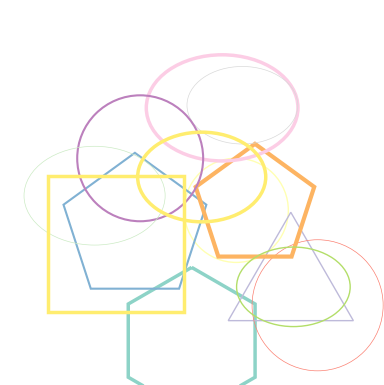[{"shape": "hexagon", "thickness": 2.5, "radius": 0.95, "center": [0.498, 0.115]}, {"shape": "circle", "thickness": 1, "radius": 0.68, "center": [0.614, 0.454]}, {"shape": "triangle", "thickness": 1, "radius": 0.94, "center": [0.755, 0.261]}, {"shape": "circle", "thickness": 0.5, "radius": 0.85, "center": [0.825, 0.207]}, {"shape": "pentagon", "thickness": 1.5, "radius": 0.98, "center": [0.35, 0.408]}, {"shape": "pentagon", "thickness": 3, "radius": 0.81, "center": [0.662, 0.464]}, {"shape": "oval", "thickness": 1, "radius": 0.74, "center": [0.762, 0.255]}, {"shape": "oval", "thickness": 2.5, "radius": 0.98, "center": [0.577, 0.72]}, {"shape": "oval", "thickness": 0.5, "radius": 0.72, "center": [0.63, 0.727]}, {"shape": "circle", "thickness": 1.5, "radius": 0.82, "center": [0.364, 0.589]}, {"shape": "oval", "thickness": 0.5, "radius": 0.92, "center": [0.246, 0.492]}, {"shape": "square", "thickness": 2.5, "radius": 0.88, "center": [0.302, 0.367]}, {"shape": "oval", "thickness": 2.5, "radius": 0.83, "center": [0.524, 0.54]}]